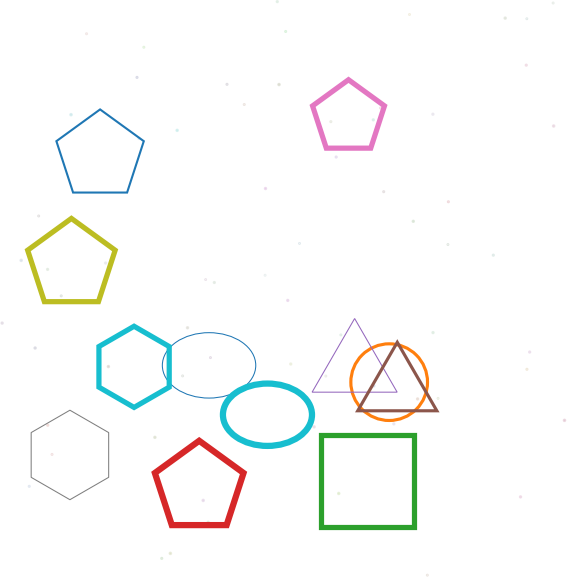[{"shape": "pentagon", "thickness": 1, "radius": 0.4, "center": [0.173, 0.73]}, {"shape": "oval", "thickness": 0.5, "radius": 0.4, "center": [0.362, 0.366]}, {"shape": "circle", "thickness": 1.5, "radius": 0.33, "center": [0.674, 0.337]}, {"shape": "square", "thickness": 2.5, "radius": 0.4, "center": [0.636, 0.166]}, {"shape": "pentagon", "thickness": 3, "radius": 0.4, "center": [0.345, 0.155]}, {"shape": "triangle", "thickness": 0.5, "radius": 0.43, "center": [0.614, 0.363]}, {"shape": "triangle", "thickness": 1.5, "radius": 0.4, "center": [0.688, 0.327]}, {"shape": "pentagon", "thickness": 2.5, "radius": 0.33, "center": [0.604, 0.796]}, {"shape": "hexagon", "thickness": 0.5, "radius": 0.39, "center": [0.121, 0.211]}, {"shape": "pentagon", "thickness": 2.5, "radius": 0.4, "center": [0.124, 0.541]}, {"shape": "hexagon", "thickness": 2.5, "radius": 0.35, "center": [0.232, 0.364]}, {"shape": "oval", "thickness": 3, "radius": 0.39, "center": [0.463, 0.281]}]